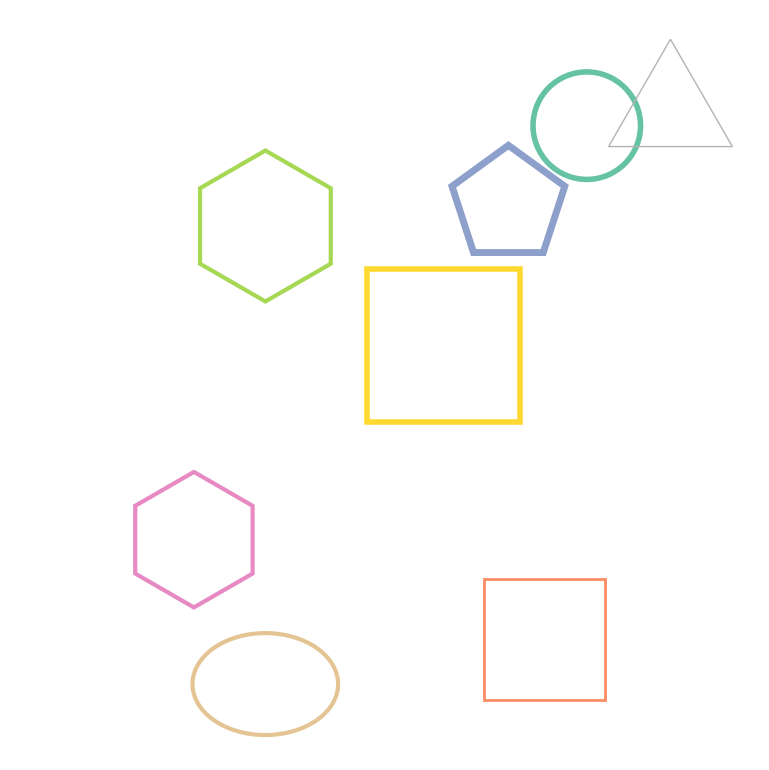[{"shape": "circle", "thickness": 2, "radius": 0.35, "center": [0.762, 0.837]}, {"shape": "square", "thickness": 1, "radius": 0.39, "center": [0.707, 0.17]}, {"shape": "pentagon", "thickness": 2.5, "radius": 0.38, "center": [0.66, 0.734]}, {"shape": "hexagon", "thickness": 1.5, "radius": 0.44, "center": [0.252, 0.299]}, {"shape": "hexagon", "thickness": 1.5, "radius": 0.49, "center": [0.345, 0.707]}, {"shape": "square", "thickness": 2, "radius": 0.5, "center": [0.576, 0.551]}, {"shape": "oval", "thickness": 1.5, "radius": 0.47, "center": [0.345, 0.112]}, {"shape": "triangle", "thickness": 0.5, "radius": 0.46, "center": [0.871, 0.856]}]